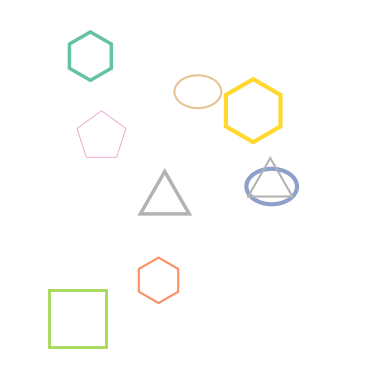[{"shape": "hexagon", "thickness": 2.5, "radius": 0.31, "center": [0.235, 0.854]}, {"shape": "hexagon", "thickness": 1.5, "radius": 0.3, "center": [0.412, 0.272]}, {"shape": "oval", "thickness": 3, "radius": 0.33, "center": [0.706, 0.515]}, {"shape": "pentagon", "thickness": 0.5, "radius": 0.33, "center": [0.264, 0.646]}, {"shape": "square", "thickness": 2, "radius": 0.37, "center": [0.202, 0.173]}, {"shape": "hexagon", "thickness": 3, "radius": 0.41, "center": [0.658, 0.713]}, {"shape": "oval", "thickness": 1.5, "radius": 0.3, "center": [0.514, 0.762]}, {"shape": "triangle", "thickness": 2.5, "radius": 0.37, "center": [0.428, 0.481]}, {"shape": "triangle", "thickness": 1.5, "radius": 0.33, "center": [0.702, 0.523]}]